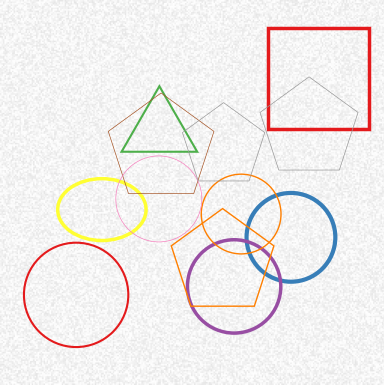[{"shape": "circle", "thickness": 1.5, "radius": 0.68, "center": [0.198, 0.234]}, {"shape": "square", "thickness": 2.5, "radius": 0.66, "center": [0.826, 0.795]}, {"shape": "circle", "thickness": 3, "radius": 0.58, "center": [0.756, 0.384]}, {"shape": "triangle", "thickness": 1.5, "radius": 0.57, "center": [0.414, 0.663]}, {"shape": "circle", "thickness": 2.5, "radius": 0.61, "center": [0.608, 0.256]}, {"shape": "pentagon", "thickness": 1, "radius": 0.7, "center": [0.578, 0.318]}, {"shape": "circle", "thickness": 1, "radius": 0.52, "center": [0.626, 0.444]}, {"shape": "oval", "thickness": 2.5, "radius": 0.57, "center": [0.265, 0.456]}, {"shape": "pentagon", "thickness": 0.5, "radius": 0.72, "center": [0.418, 0.614]}, {"shape": "circle", "thickness": 0.5, "radius": 0.56, "center": [0.412, 0.483]}, {"shape": "pentagon", "thickness": 0.5, "radius": 0.56, "center": [0.581, 0.621]}, {"shape": "pentagon", "thickness": 0.5, "radius": 0.67, "center": [0.803, 0.667]}]